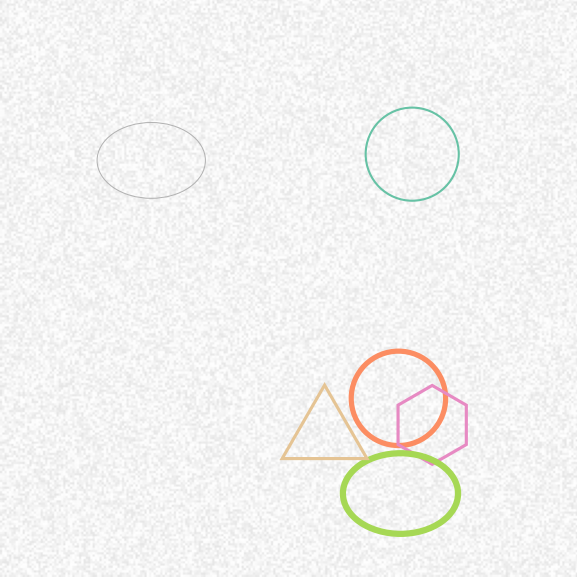[{"shape": "circle", "thickness": 1, "radius": 0.4, "center": [0.714, 0.732]}, {"shape": "circle", "thickness": 2.5, "radius": 0.41, "center": [0.69, 0.309]}, {"shape": "hexagon", "thickness": 1.5, "radius": 0.34, "center": [0.748, 0.263]}, {"shape": "oval", "thickness": 3, "radius": 0.5, "center": [0.693, 0.145]}, {"shape": "triangle", "thickness": 1.5, "radius": 0.42, "center": [0.562, 0.247]}, {"shape": "oval", "thickness": 0.5, "radius": 0.47, "center": [0.262, 0.721]}]